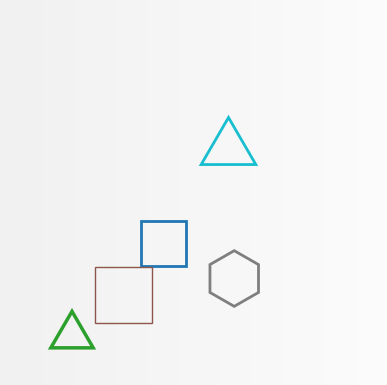[{"shape": "square", "thickness": 2, "radius": 0.29, "center": [0.422, 0.367]}, {"shape": "triangle", "thickness": 2.5, "radius": 0.32, "center": [0.186, 0.128]}, {"shape": "square", "thickness": 1, "radius": 0.36, "center": [0.318, 0.233]}, {"shape": "hexagon", "thickness": 2, "radius": 0.36, "center": [0.604, 0.277]}, {"shape": "triangle", "thickness": 2, "radius": 0.41, "center": [0.59, 0.613]}]